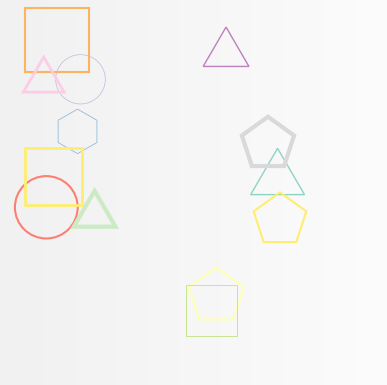[{"shape": "triangle", "thickness": 1, "radius": 0.4, "center": [0.716, 0.535]}, {"shape": "pentagon", "thickness": 1.5, "radius": 0.37, "center": [0.558, 0.231]}, {"shape": "circle", "thickness": 0.5, "radius": 0.32, "center": [0.208, 0.794]}, {"shape": "circle", "thickness": 1.5, "radius": 0.4, "center": [0.119, 0.462]}, {"shape": "hexagon", "thickness": 0.5, "radius": 0.29, "center": [0.2, 0.659]}, {"shape": "square", "thickness": 1.5, "radius": 0.41, "center": [0.147, 0.897]}, {"shape": "square", "thickness": 0.5, "radius": 0.33, "center": [0.545, 0.194]}, {"shape": "triangle", "thickness": 2, "radius": 0.3, "center": [0.113, 0.791]}, {"shape": "pentagon", "thickness": 3, "radius": 0.35, "center": [0.692, 0.626]}, {"shape": "triangle", "thickness": 1, "radius": 0.34, "center": [0.583, 0.862]}, {"shape": "triangle", "thickness": 3, "radius": 0.31, "center": [0.244, 0.442]}, {"shape": "pentagon", "thickness": 1.5, "radius": 0.36, "center": [0.722, 0.429]}, {"shape": "square", "thickness": 2, "radius": 0.37, "center": [0.138, 0.542]}]